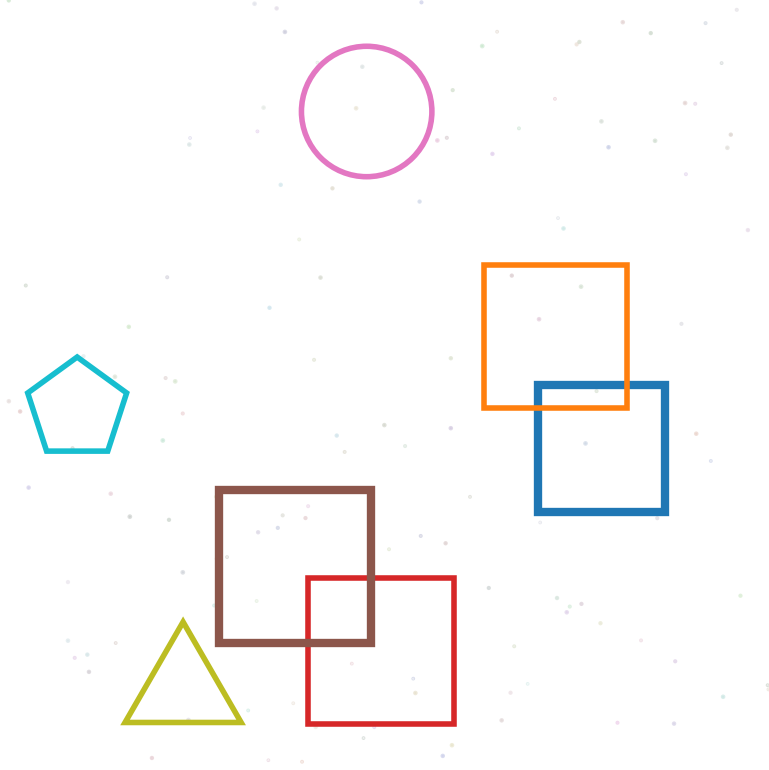[{"shape": "square", "thickness": 3, "radius": 0.41, "center": [0.781, 0.418]}, {"shape": "square", "thickness": 2, "radius": 0.46, "center": [0.722, 0.563]}, {"shape": "square", "thickness": 2, "radius": 0.47, "center": [0.495, 0.154]}, {"shape": "square", "thickness": 3, "radius": 0.5, "center": [0.383, 0.264]}, {"shape": "circle", "thickness": 2, "radius": 0.42, "center": [0.476, 0.855]}, {"shape": "triangle", "thickness": 2, "radius": 0.44, "center": [0.238, 0.105]}, {"shape": "pentagon", "thickness": 2, "radius": 0.34, "center": [0.1, 0.469]}]